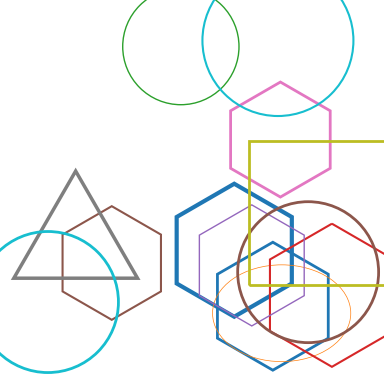[{"shape": "hexagon", "thickness": 2, "radius": 0.83, "center": [0.709, 0.205]}, {"shape": "hexagon", "thickness": 3, "radius": 0.86, "center": [0.608, 0.35]}, {"shape": "oval", "thickness": 0.5, "radius": 0.9, "center": [0.732, 0.186]}, {"shape": "circle", "thickness": 1, "radius": 0.76, "center": [0.47, 0.879]}, {"shape": "hexagon", "thickness": 1.5, "radius": 0.93, "center": [0.862, 0.233]}, {"shape": "hexagon", "thickness": 1, "radius": 0.79, "center": [0.654, 0.311]}, {"shape": "hexagon", "thickness": 1.5, "radius": 0.74, "center": [0.29, 0.317]}, {"shape": "circle", "thickness": 2, "radius": 0.92, "center": [0.8, 0.293]}, {"shape": "hexagon", "thickness": 2, "radius": 0.75, "center": [0.728, 0.638]}, {"shape": "triangle", "thickness": 2.5, "radius": 0.93, "center": [0.197, 0.37]}, {"shape": "square", "thickness": 2, "radius": 0.94, "center": [0.835, 0.447]}, {"shape": "circle", "thickness": 2, "radius": 0.92, "center": [0.124, 0.215]}, {"shape": "circle", "thickness": 1.5, "radius": 0.98, "center": [0.722, 0.895]}]